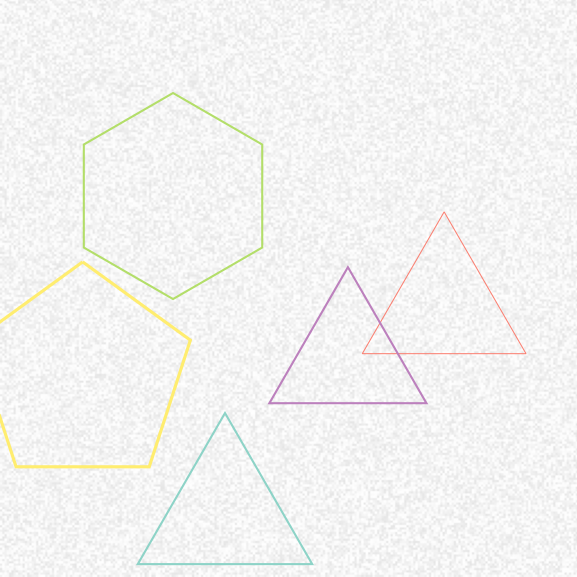[{"shape": "triangle", "thickness": 1, "radius": 0.87, "center": [0.39, 0.11]}, {"shape": "triangle", "thickness": 0.5, "radius": 0.82, "center": [0.769, 0.469]}, {"shape": "hexagon", "thickness": 1, "radius": 0.89, "center": [0.3, 0.66]}, {"shape": "triangle", "thickness": 1, "radius": 0.79, "center": [0.602, 0.379]}, {"shape": "pentagon", "thickness": 1.5, "radius": 0.98, "center": [0.143, 0.35]}]